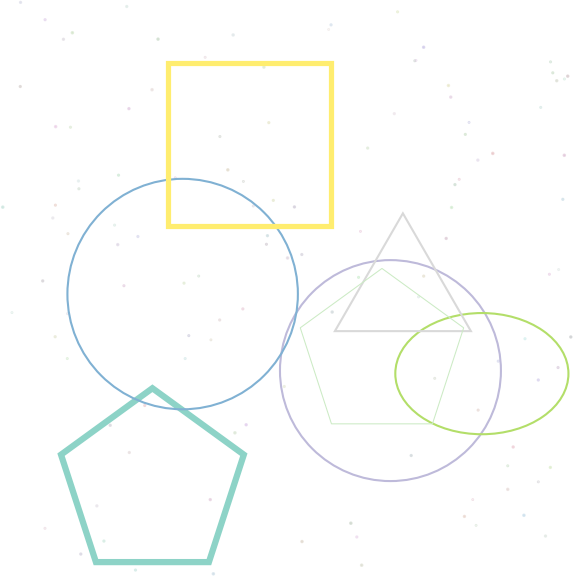[{"shape": "pentagon", "thickness": 3, "radius": 0.83, "center": [0.264, 0.16]}, {"shape": "circle", "thickness": 1, "radius": 0.96, "center": [0.676, 0.357]}, {"shape": "circle", "thickness": 1, "radius": 1.0, "center": [0.316, 0.49]}, {"shape": "oval", "thickness": 1, "radius": 0.75, "center": [0.834, 0.352]}, {"shape": "triangle", "thickness": 1, "radius": 0.68, "center": [0.698, 0.494]}, {"shape": "pentagon", "thickness": 0.5, "radius": 0.74, "center": [0.661, 0.386]}, {"shape": "square", "thickness": 2.5, "radius": 0.71, "center": [0.432, 0.75]}]